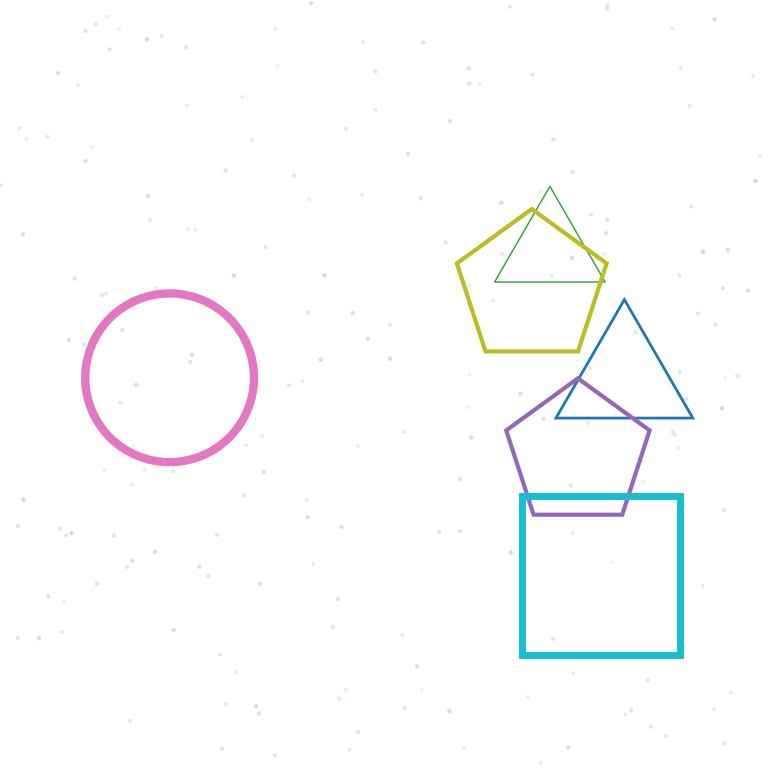[{"shape": "triangle", "thickness": 1, "radius": 0.51, "center": [0.811, 0.508]}, {"shape": "triangle", "thickness": 0.5, "radius": 0.41, "center": [0.714, 0.675]}, {"shape": "pentagon", "thickness": 1.5, "radius": 0.49, "center": [0.751, 0.411]}, {"shape": "circle", "thickness": 3, "radius": 0.55, "center": [0.22, 0.509]}, {"shape": "pentagon", "thickness": 1.5, "radius": 0.51, "center": [0.691, 0.626]}, {"shape": "square", "thickness": 2.5, "radius": 0.51, "center": [0.78, 0.252]}]